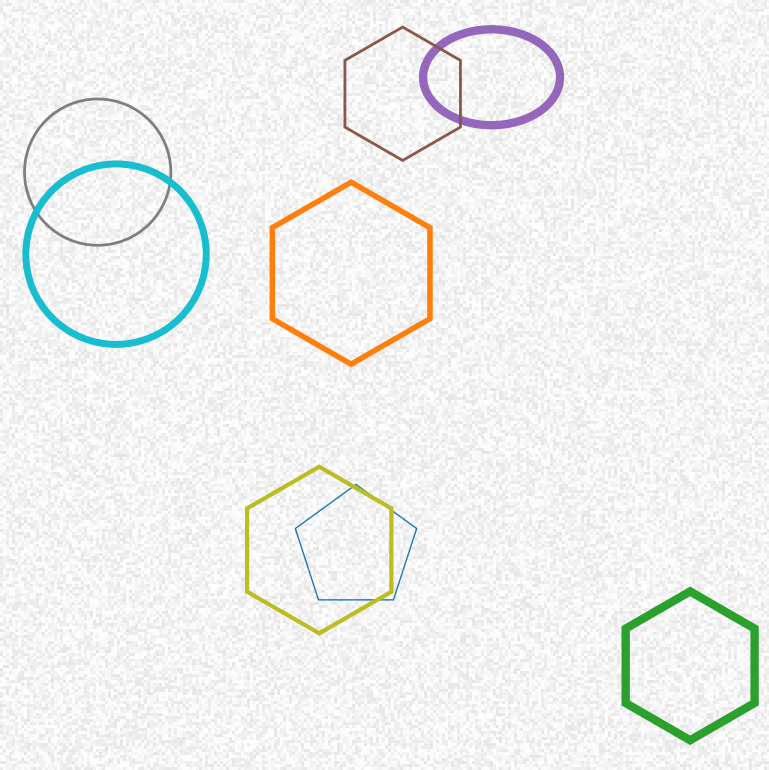[{"shape": "pentagon", "thickness": 0.5, "radius": 0.41, "center": [0.462, 0.288]}, {"shape": "hexagon", "thickness": 2, "radius": 0.59, "center": [0.456, 0.645]}, {"shape": "hexagon", "thickness": 3, "radius": 0.48, "center": [0.896, 0.135]}, {"shape": "oval", "thickness": 3, "radius": 0.44, "center": [0.638, 0.9]}, {"shape": "hexagon", "thickness": 1, "radius": 0.43, "center": [0.523, 0.878]}, {"shape": "circle", "thickness": 1, "radius": 0.48, "center": [0.127, 0.776]}, {"shape": "hexagon", "thickness": 1.5, "radius": 0.54, "center": [0.415, 0.286]}, {"shape": "circle", "thickness": 2.5, "radius": 0.59, "center": [0.151, 0.67]}]